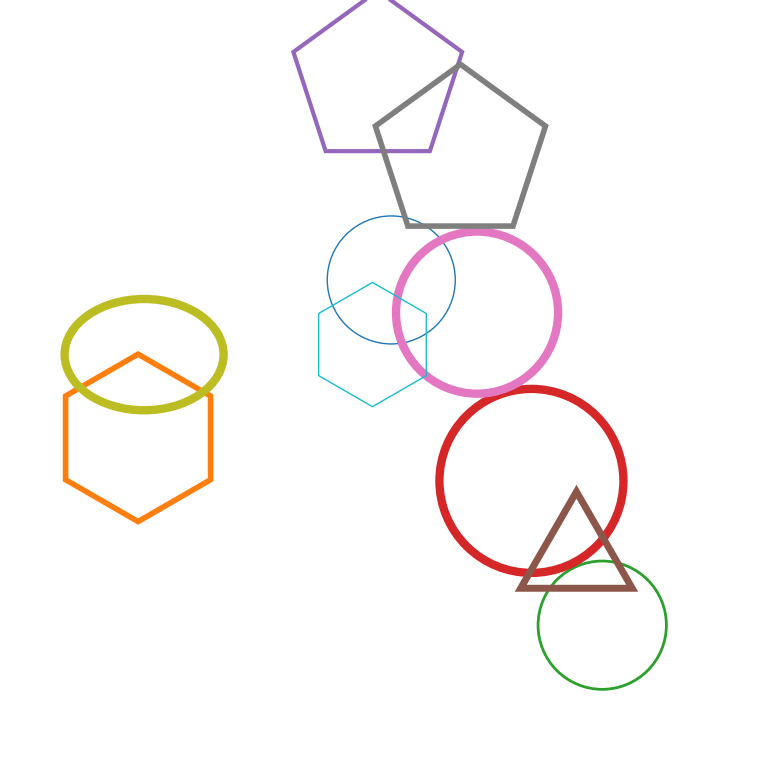[{"shape": "circle", "thickness": 0.5, "radius": 0.42, "center": [0.508, 0.636]}, {"shape": "hexagon", "thickness": 2, "radius": 0.54, "center": [0.179, 0.431]}, {"shape": "circle", "thickness": 1, "radius": 0.42, "center": [0.782, 0.188]}, {"shape": "circle", "thickness": 3, "radius": 0.6, "center": [0.69, 0.375]}, {"shape": "pentagon", "thickness": 1.5, "radius": 0.58, "center": [0.491, 0.897]}, {"shape": "triangle", "thickness": 2.5, "radius": 0.42, "center": [0.749, 0.278]}, {"shape": "circle", "thickness": 3, "radius": 0.53, "center": [0.62, 0.594]}, {"shape": "pentagon", "thickness": 2, "radius": 0.58, "center": [0.598, 0.8]}, {"shape": "oval", "thickness": 3, "radius": 0.52, "center": [0.187, 0.539]}, {"shape": "hexagon", "thickness": 0.5, "radius": 0.4, "center": [0.484, 0.553]}]